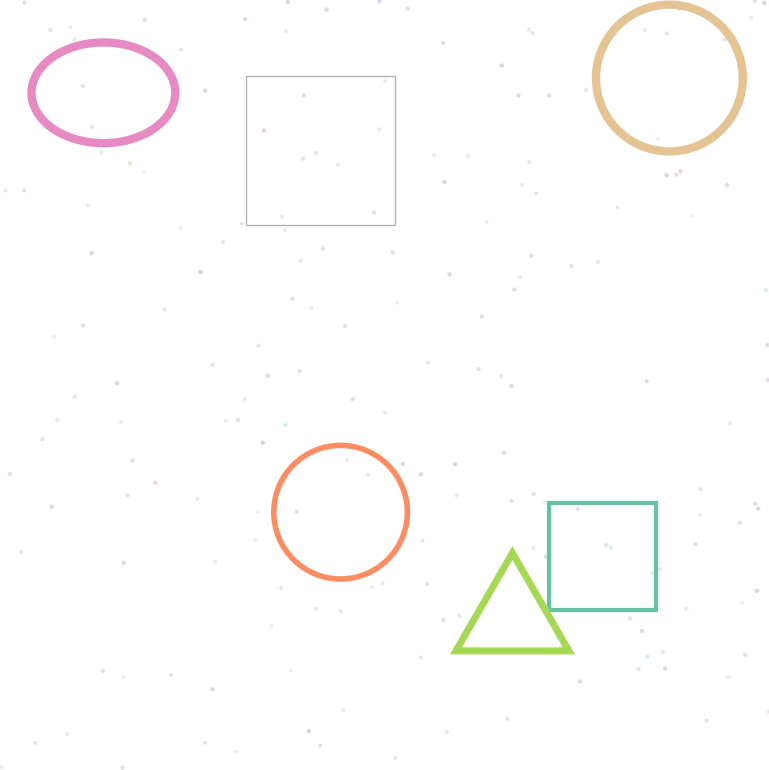[{"shape": "square", "thickness": 1.5, "radius": 0.35, "center": [0.782, 0.277]}, {"shape": "circle", "thickness": 2, "radius": 0.43, "center": [0.442, 0.335]}, {"shape": "oval", "thickness": 3, "radius": 0.47, "center": [0.134, 0.879]}, {"shape": "triangle", "thickness": 2.5, "radius": 0.42, "center": [0.665, 0.197]}, {"shape": "circle", "thickness": 3, "radius": 0.48, "center": [0.869, 0.899]}, {"shape": "square", "thickness": 0.5, "radius": 0.48, "center": [0.416, 0.805]}]